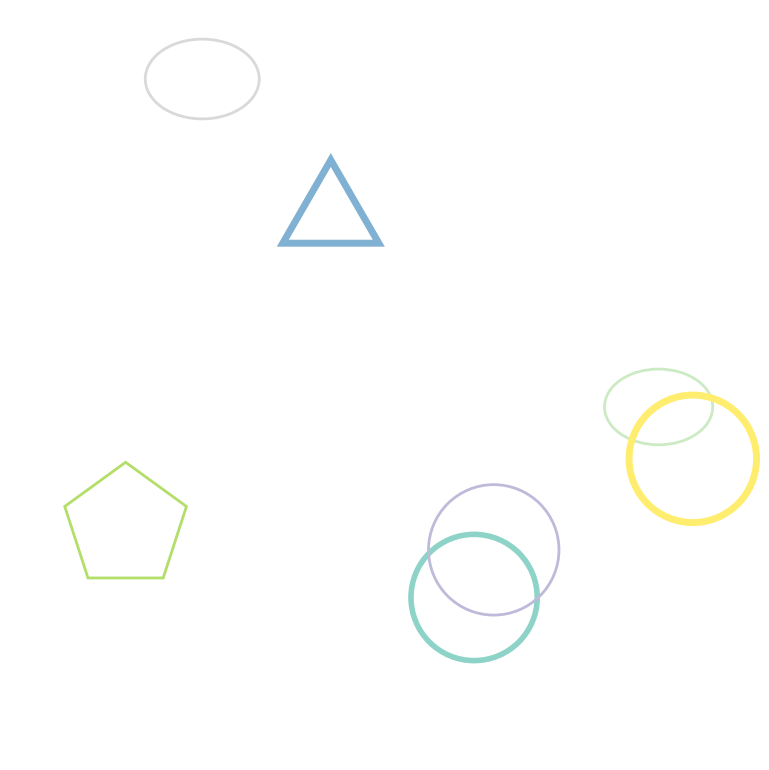[{"shape": "circle", "thickness": 2, "radius": 0.41, "center": [0.616, 0.224]}, {"shape": "circle", "thickness": 1, "radius": 0.42, "center": [0.641, 0.286]}, {"shape": "triangle", "thickness": 2.5, "radius": 0.36, "center": [0.43, 0.72]}, {"shape": "pentagon", "thickness": 1, "radius": 0.42, "center": [0.163, 0.317]}, {"shape": "oval", "thickness": 1, "radius": 0.37, "center": [0.263, 0.897]}, {"shape": "oval", "thickness": 1, "radius": 0.35, "center": [0.855, 0.472]}, {"shape": "circle", "thickness": 2.5, "radius": 0.41, "center": [0.9, 0.404]}]